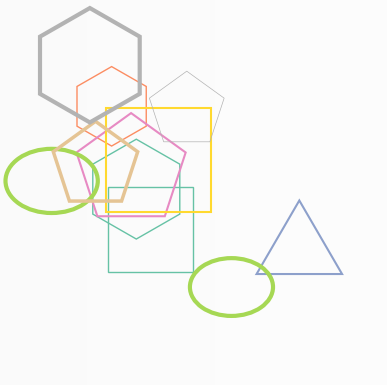[{"shape": "hexagon", "thickness": 1, "radius": 0.65, "center": [0.352, 0.509]}, {"shape": "square", "thickness": 1, "radius": 0.55, "center": [0.387, 0.404]}, {"shape": "hexagon", "thickness": 1, "radius": 0.52, "center": [0.288, 0.724]}, {"shape": "triangle", "thickness": 1.5, "radius": 0.64, "center": [0.772, 0.352]}, {"shape": "pentagon", "thickness": 1.5, "radius": 0.74, "center": [0.338, 0.558]}, {"shape": "oval", "thickness": 3, "radius": 0.54, "center": [0.597, 0.254]}, {"shape": "oval", "thickness": 3, "radius": 0.6, "center": [0.133, 0.53]}, {"shape": "square", "thickness": 1.5, "radius": 0.68, "center": [0.41, 0.584]}, {"shape": "pentagon", "thickness": 2.5, "radius": 0.57, "center": [0.246, 0.57]}, {"shape": "hexagon", "thickness": 3, "radius": 0.74, "center": [0.232, 0.831]}, {"shape": "pentagon", "thickness": 0.5, "radius": 0.51, "center": [0.482, 0.714]}]